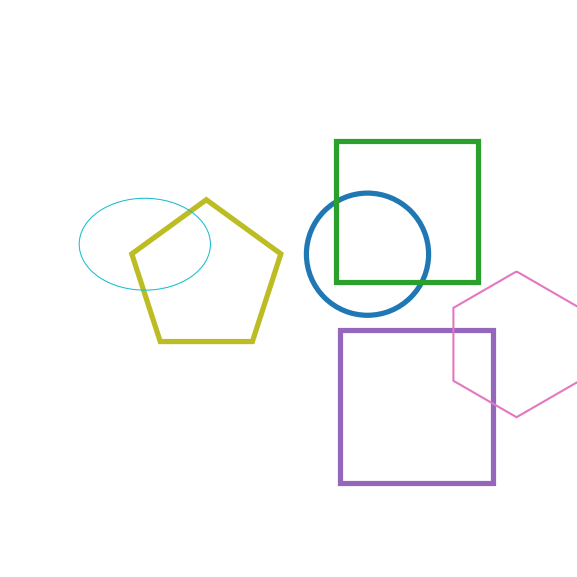[{"shape": "circle", "thickness": 2.5, "radius": 0.53, "center": [0.636, 0.559]}, {"shape": "square", "thickness": 2.5, "radius": 0.61, "center": [0.705, 0.633]}, {"shape": "square", "thickness": 2.5, "radius": 0.66, "center": [0.722, 0.295]}, {"shape": "hexagon", "thickness": 1, "radius": 0.63, "center": [0.894, 0.403]}, {"shape": "pentagon", "thickness": 2.5, "radius": 0.68, "center": [0.357, 0.518]}, {"shape": "oval", "thickness": 0.5, "radius": 0.57, "center": [0.251, 0.576]}]